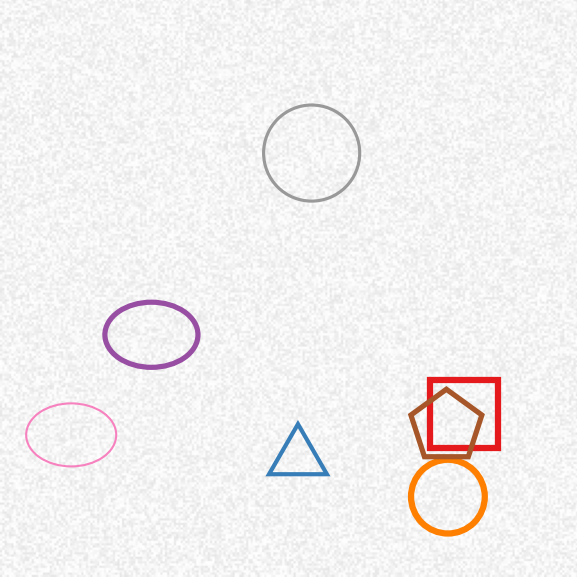[{"shape": "square", "thickness": 3, "radius": 0.29, "center": [0.804, 0.282]}, {"shape": "triangle", "thickness": 2, "radius": 0.29, "center": [0.516, 0.207]}, {"shape": "oval", "thickness": 2.5, "radius": 0.4, "center": [0.262, 0.419]}, {"shape": "circle", "thickness": 3, "radius": 0.32, "center": [0.776, 0.139]}, {"shape": "pentagon", "thickness": 2.5, "radius": 0.32, "center": [0.773, 0.261]}, {"shape": "oval", "thickness": 1, "radius": 0.39, "center": [0.123, 0.246]}, {"shape": "circle", "thickness": 1.5, "radius": 0.42, "center": [0.54, 0.734]}]